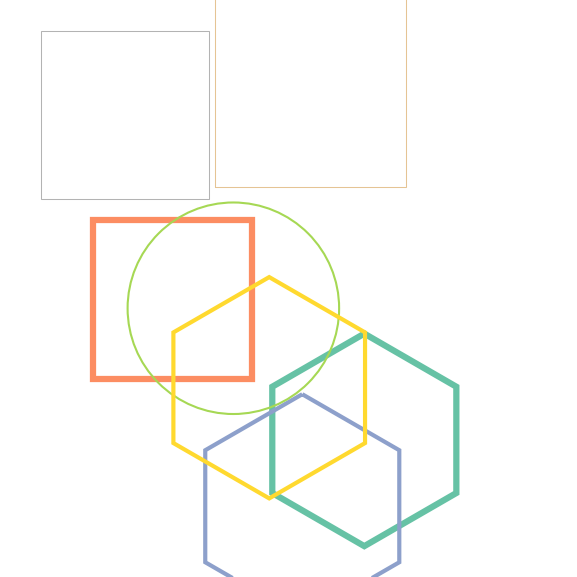[{"shape": "hexagon", "thickness": 3, "radius": 0.92, "center": [0.631, 0.237]}, {"shape": "square", "thickness": 3, "radius": 0.69, "center": [0.299, 0.48]}, {"shape": "hexagon", "thickness": 2, "radius": 0.97, "center": [0.523, 0.123]}, {"shape": "circle", "thickness": 1, "radius": 0.92, "center": [0.404, 0.465]}, {"shape": "hexagon", "thickness": 2, "radius": 0.96, "center": [0.466, 0.328]}, {"shape": "square", "thickness": 0.5, "radius": 0.83, "center": [0.538, 0.841]}, {"shape": "square", "thickness": 0.5, "radius": 0.73, "center": [0.217, 0.8]}]